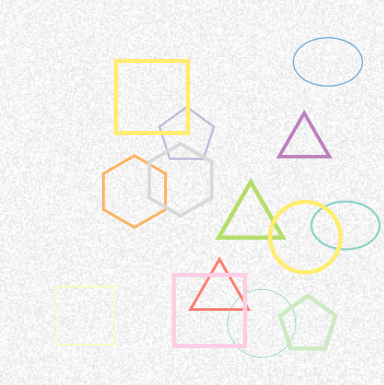[{"shape": "circle", "thickness": 0.5, "radius": 0.44, "center": [0.68, 0.16]}, {"shape": "oval", "thickness": 1.5, "radius": 0.44, "center": [0.897, 0.414]}, {"shape": "square", "thickness": 1, "radius": 0.37, "center": [0.221, 0.182]}, {"shape": "pentagon", "thickness": 1.5, "radius": 0.37, "center": [0.485, 0.648]}, {"shape": "triangle", "thickness": 2, "radius": 0.44, "center": [0.57, 0.24]}, {"shape": "oval", "thickness": 1, "radius": 0.45, "center": [0.852, 0.839]}, {"shape": "hexagon", "thickness": 2, "radius": 0.47, "center": [0.349, 0.502]}, {"shape": "triangle", "thickness": 3, "radius": 0.48, "center": [0.651, 0.431]}, {"shape": "square", "thickness": 3, "radius": 0.46, "center": [0.545, 0.194]}, {"shape": "hexagon", "thickness": 2.5, "radius": 0.47, "center": [0.469, 0.533]}, {"shape": "triangle", "thickness": 2.5, "radius": 0.38, "center": [0.79, 0.631]}, {"shape": "pentagon", "thickness": 3, "radius": 0.38, "center": [0.8, 0.156]}, {"shape": "square", "thickness": 3, "radius": 0.47, "center": [0.394, 0.749]}, {"shape": "circle", "thickness": 3, "radius": 0.46, "center": [0.793, 0.384]}]